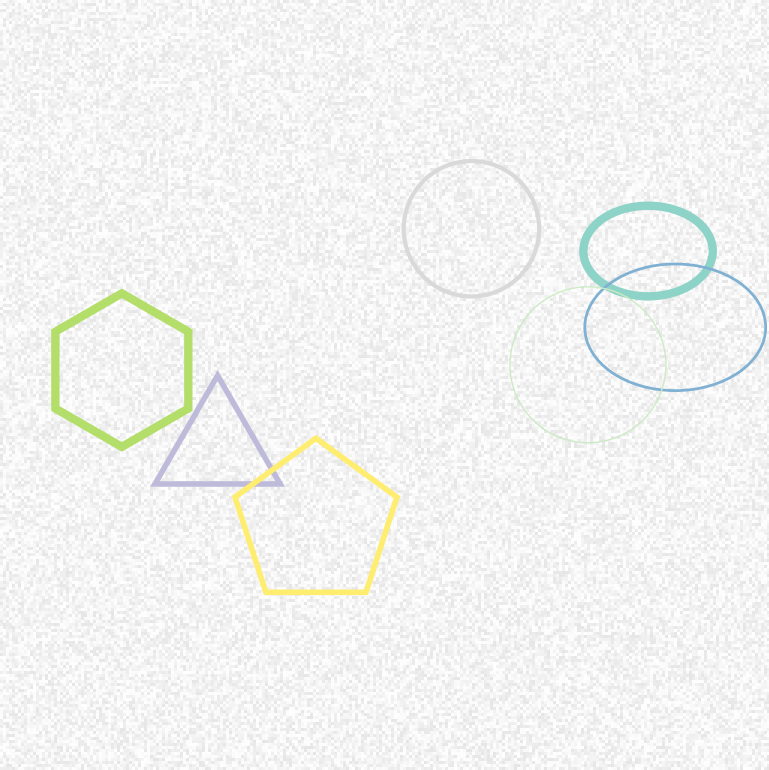[{"shape": "oval", "thickness": 3, "radius": 0.42, "center": [0.842, 0.674]}, {"shape": "triangle", "thickness": 2, "radius": 0.47, "center": [0.283, 0.418]}, {"shape": "oval", "thickness": 1, "radius": 0.59, "center": [0.877, 0.575]}, {"shape": "hexagon", "thickness": 3, "radius": 0.5, "center": [0.158, 0.519]}, {"shape": "circle", "thickness": 1.5, "radius": 0.44, "center": [0.612, 0.703]}, {"shape": "circle", "thickness": 0.5, "radius": 0.51, "center": [0.764, 0.526]}, {"shape": "pentagon", "thickness": 2, "radius": 0.55, "center": [0.41, 0.32]}]